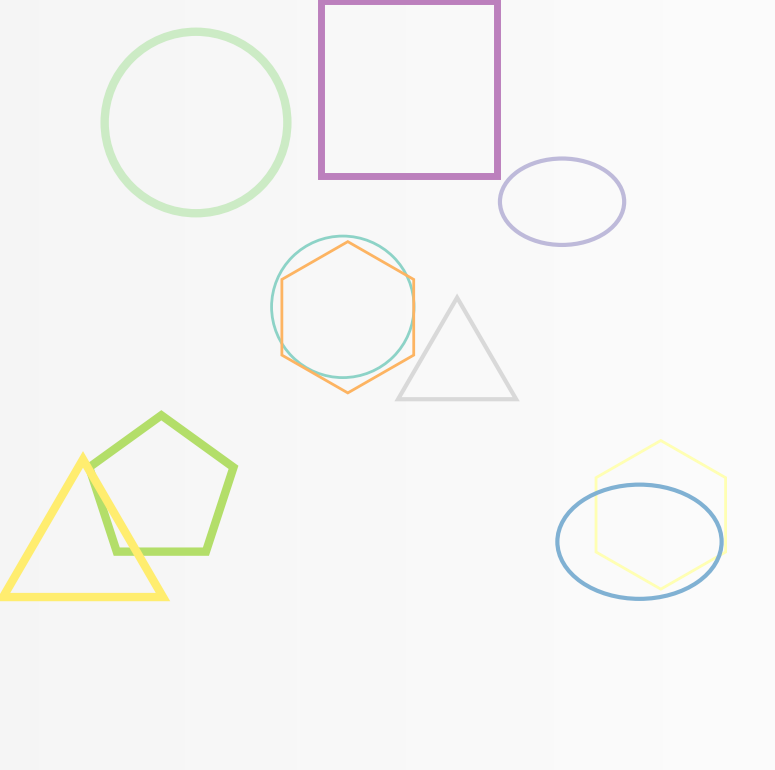[{"shape": "circle", "thickness": 1, "radius": 0.46, "center": [0.442, 0.602]}, {"shape": "hexagon", "thickness": 1, "radius": 0.48, "center": [0.853, 0.331]}, {"shape": "oval", "thickness": 1.5, "radius": 0.4, "center": [0.725, 0.738]}, {"shape": "oval", "thickness": 1.5, "radius": 0.53, "center": [0.825, 0.296]}, {"shape": "hexagon", "thickness": 1, "radius": 0.49, "center": [0.449, 0.588]}, {"shape": "pentagon", "thickness": 3, "radius": 0.49, "center": [0.208, 0.363]}, {"shape": "triangle", "thickness": 1.5, "radius": 0.44, "center": [0.59, 0.526]}, {"shape": "square", "thickness": 2.5, "radius": 0.57, "center": [0.527, 0.885]}, {"shape": "circle", "thickness": 3, "radius": 0.59, "center": [0.253, 0.841]}, {"shape": "triangle", "thickness": 3, "radius": 0.6, "center": [0.107, 0.284]}]